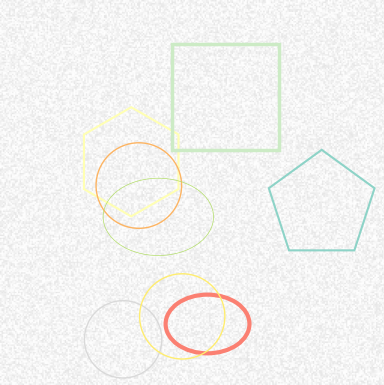[{"shape": "pentagon", "thickness": 1.5, "radius": 0.72, "center": [0.836, 0.467]}, {"shape": "hexagon", "thickness": 1.5, "radius": 0.71, "center": [0.341, 0.58]}, {"shape": "oval", "thickness": 3, "radius": 0.54, "center": [0.539, 0.158]}, {"shape": "circle", "thickness": 1, "radius": 0.56, "center": [0.361, 0.518]}, {"shape": "oval", "thickness": 0.5, "radius": 0.72, "center": [0.411, 0.437]}, {"shape": "circle", "thickness": 1, "radius": 0.5, "center": [0.32, 0.119]}, {"shape": "square", "thickness": 2.5, "radius": 0.69, "center": [0.586, 0.748]}, {"shape": "circle", "thickness": 1, "radius": 0.55, "center": [0.473, 0.178]}]